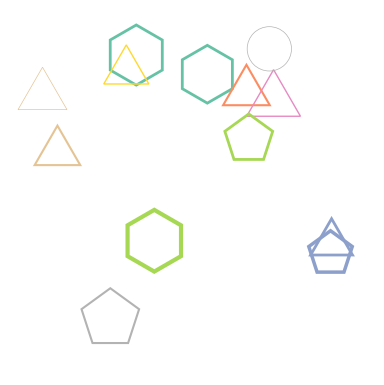[{"shape": "hexagon", "thickness": 2, "radius": 0.38, "center": [0.539, 0.807]}, {"shape": "hexagon", "thickness": 2, "radius": 0.39, "center": [0.354, 0.857]}, {"shape": "triangle", "thickness": 1.5, "radius": 0.35, "center": [0.64, 0.762]}, {"shape": "pentagon", "thickness": 2.5, "radius": 0.3, "center": [0.859, 0.341]}, {"shape": "triangle", "thickness": 2, "radius": 0.31, "center": [0.861, 0.369]}, {"shape": "triangle", "thickness": 1, "radius": 0.4, "center": [0.711, 0.738]}, {"shape": "hexagon", "thickness": 3, "radius": 0.4, "center": [0.401, 0.375]}, {"shape": "pentagon", "thickness": 2, "radius": 0.33, "center": [0.646, 0.639]}, {"shape": "triangle", "thickness": 1, "radius": 0.34, "center": [0.328, 0.816]}, {"shape": "triangle", "thickness": 1.5, "radius": 0.34, "center": [0.149, 0.605]}, {"shape": "triangle", "thickness": 0.5, "radius": 0.37, "center": [0.11, 0.752]}, {"shape": "pentagon", "thickness": 1.5, "radius": 0.39, "center": [0.287, 0.173]}, {"shape": "circle", "thickness": 0.5, "radius": 0.29, "center": [0.7, 0.873]}]